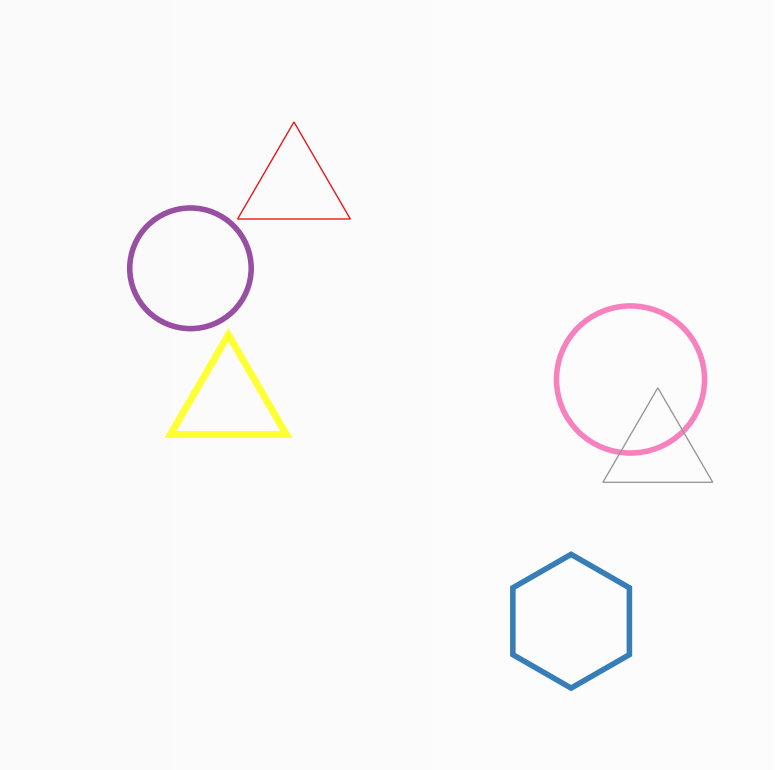[{"shape": "triangle", "thickness": 0.5, "radius": 0.42, "center": [0.379, 0.758]}, {"shape": "hexagon", "thickness": 2, "radius": 0.43, "center": [0.737, 0.193]}, {"shape": "circle", "thickness": 2, "radius": 0.39, "center": [0.246, 0.652]}, {"shape": "triangle", "thickness": 2.5, "radius": 0.43, "center": [0.295, 0.479]}, {"shape": "circle", "thickness": 2, "radius": 0.48, "center": [0.814, 0.507]}, {"shape": "triangle", "thickness": 0.5, "radius": 0.41, "center": [0.849, 0.415]}]